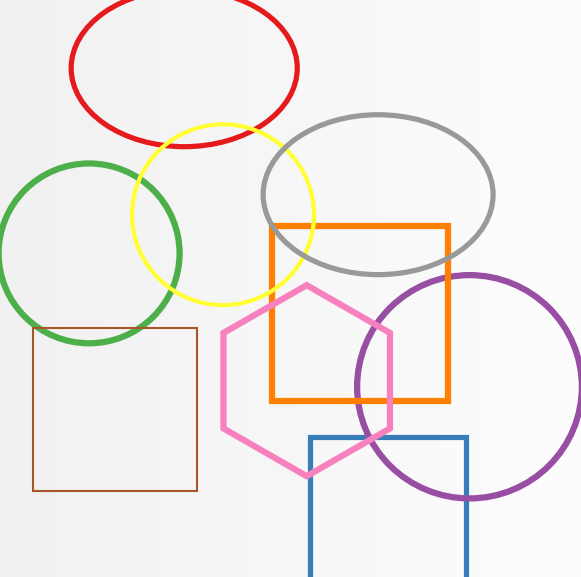[{"shape": "oval", "thickness": 2.5, "radius": 0.97, "center": [0.317, 0.881]}, {"shape": "square", "thickness": 2.5, "radius": 0.67, "center": [0.668, 0.109]}, {"shape": "circle", "thickness": 3, "radius": 0.78, "center": [0.153, 0.56]}, {"shape": "circle", "thickness": 3, "radius": 0.97, "center": [0.808, 0.329]}, {"shape": "square", "thickness": 3, "radius": 0.76, "center": [0.62, 0.457]}, {"shape": "circle", "thickness": 2, "radius": 0.78, "center": [0.384, 0.627]}, {"shape": "square", "thickness": 1, "radius": 0.7, "center": [0.198, 0.29]}, {"shape": "hexagon", "thickness": 3, "radius": 0.83, "center": [0.528, 0.34]}, {"shape": "oval", "thickness": 2.5, "radius": 0.99, "center": [0.651, 0.662]}]